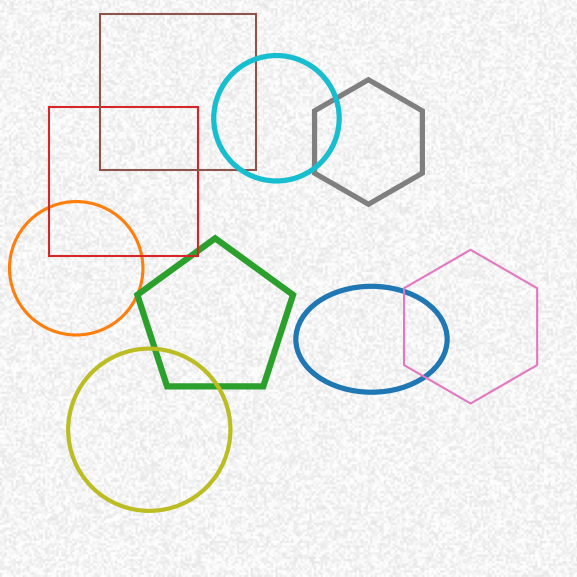[{"shape": "oval", "thickness": 2.5, "radius": 0.66, "center": [0.643, 0.412]}, {"shape": "circle", "thickness": 1.5, "radius": 0.58, "center": [0.132, 0.535]}, {"shape": "pentagon", "thickness": 3, "radius": 0.71, "center": [0.373, 0.445]}, {"shape": "square", "thickness": 1, "radius": 0.64, "center": [0.213, 0.684]}, {"shape": "square", "thickness": 1, "radius": 0.67, "center": [0.309, 0.84]}, {"shape": "hexagon", "thickness": 1, "radius": 0.67, "center": [0.815, 0.434]}, {"shape": "hexagon", "thickness": 2.5, "radius": 0.54, "center": [0.638, 0.753]}, {"shape": "circle", "thickness": 2, "radius": 0.7, "center": [0.259, 0.255]}, {"shape": "circle", "thickness": 2.5, "radius": 0.54, "center": [0.479, 0.794]}]